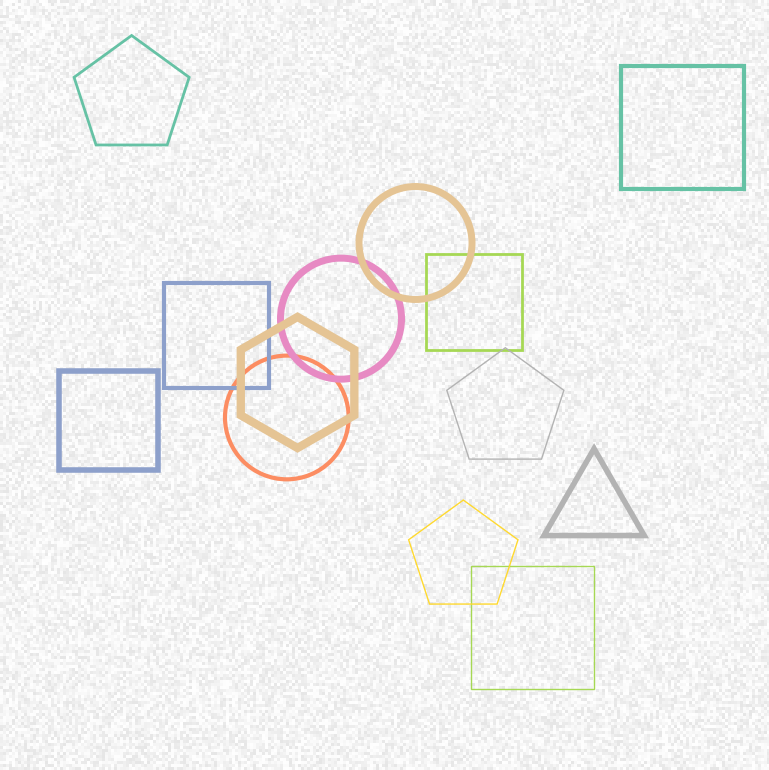[{"shape": "square", "thickness": 1.5, "radius": 0.4, "center": [0.887, 0.834]}, {"shape": "pentagon", "thickness": 1, "radius": 0.39, "center": [0.171, 0.875]}, {"shape": "circle", "thickness": 1.5, "radius": 0.4, "center": [0.373, 0.458]}, {"shape": "square", "thickness": 1.5, "radius": 0.34, "center": [0.281, 0.564]}, {"shape": "square", "thickness": 2, "radius": 0.32, "center": [0.141, 0.454]}, {"shape": "circle", "thickness": 2.5, "radius": 0.39, "center": [0.443, 0.586]}, {"shape": "square", "thickness": 0.5, "radius": 0.4, "center": [0.692, 0.185]}, {"shape": "square", "thickness": 1, "radius": 0.31, "center": [0.615, 0.608]}, {"shape": "pentagon", "thickness": 0.5, "radius": 0.37, "center": [0.602, 0.276]}, {"shape": "circle", "thickness": 2.5, "radius": 0.37, "center": [0.54, 0.684]}, {"shape": "hexagon", "thickness": 3, "radius": 0.43, "center": [0.386, 0.503]}, {"shape": "pentagon", "thickness": 0.5, "radius": 0.4, "center": [0.656, 0.468]}, {"shape": "triangle", "thickness": 2, "radius": 0.38, "center": [0.772, 0.342]}]